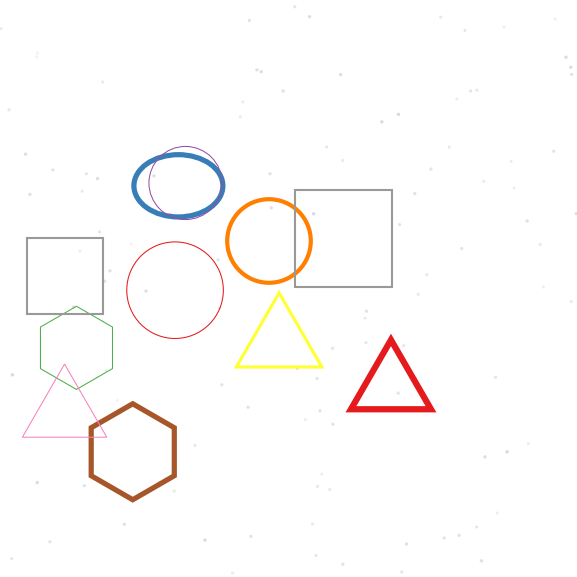[{"shape": "triangle", "thickness": 3, "radius": 0.4, "center": [0.677, 0.33]}, {"shape": "circle", "thickness": 0.5, "radius": 0.42, "center": [0.303, 0.497]}, {"shape": "oval", "thickness": 2.5, "radius": 0.39, "center": [0.309, 0.677]}, {"shape": "hexagon", "thickness": 0.5, "radius": 0.36, "center": [0.132, 0.397]}, {"shape": "circle", "thickness": 0.5, "radius": 0.32, "center": [0.321, 0.682]}, {"shape": "circle", "thickness": 2, "radius": 0.36, "center": [0.466, 0.582]}, {"shape": "triangle", "thickness": 1.5, "radius": 0.43, "center": [0.483, 0.406]}, {"shape": "hexagon", "thickness": 2.5, "radius": 0.42, "center": [0.23, 0.217]}, {"shape": "triangle", "thickness": 0.5, "radius": 0.42, "center": [0.112, 0.284]}, {"shape": "square", "thickness": 1, "radius": 0.33, "center": [0.112, 0.522]}, {"shape": "square", "thickness": 1, "radius": 0.42, "center": [0.595, 0.586]}]